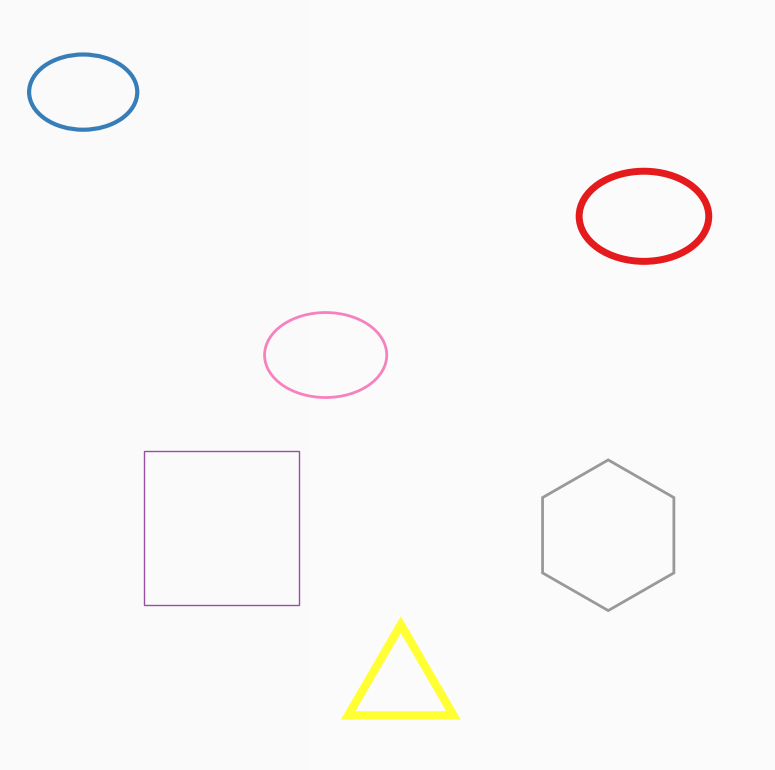[{"shape": "oval", "thickness": 2.5, "radius": 0.42, "center": [0.831, 0.719]}, {"shape": "oval", "thickness": 1.5, "radius": 0.35, "center": [0.107, 0.88]}, {"shape": "square", "thickness": 0.5, "radius": 0.5, "center": [0.286, 0.314]}, {"shape": "triangle", "thickness": 3, "radius": 0.39, "center": [0.517, 0.11]}, {"shape": "oval", "thickness": 1, "radius": 0.39, "center": [0.42, 0.539]}, {"shape": "hexagon", "thickness": 1, "radius": 0.49, "center": [0.785, 0.305]}]